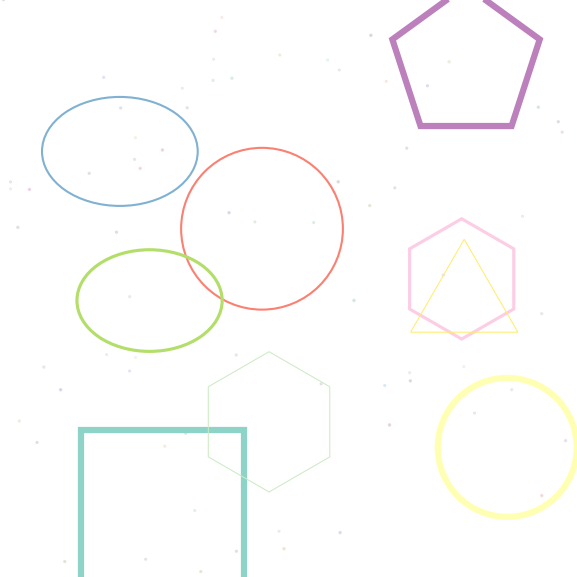[{"shape": "square", "thickness": 3, "radius": 0.7, "center": [0.281, 0.113]}, {"shape": "circle", "thickness": 3, "radius": 0.6, "center": [0.878, 0.224]}, {"shape": "circle", "thickness": 1, "radius": 0.7, "center": [0.454, 0.603]}, {"shape": "oval", "thickness": 1, "radius": 0.67, "center": [0.208, 0.737]}, {"shape": "oval", "thickness": 1.5, "radius": 0.63, "center": [0.259, 0.479]}, {"shape": "hexagon", "thickness": 1.5, "radius": 0.52, "center": [0.799, 0.516]}, {"shape": "pentagon", "thickness": 3, "radius": 0.67, "center": [0.807, 0.889]}, {"shape": "hexagon", "thickness": 0.5, "radius": 0.61, "center": [0.466, 0.269]}, {"shape": "triangle", "thickness": 0.5, "radius": 0.54, "center": [0.804, 0.478]}]